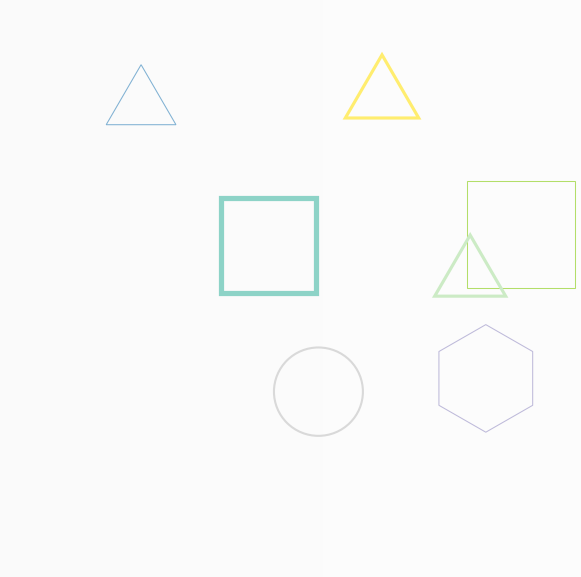[{"shape": "square", "thickness": 2.5, "radius": 0.41, "center": [0.462, 0.574]}, {"shape": "hexagon", "thickness": 0.5, "radius": 0.47, "center": [0.836, 0.344]}, {"shape": "triangle", "thickness": 0.5, "radius": 0.35, "center": [0.243, 0.818]}, {"shape": "square", "thickness": 0.5, "radius": 0.46, "center": [0.896, 0.593]}, {"shape": "circle", "thickness": 1, "radius": 0.38, "center": [0.548, 0.321]}, {"shape": "triangle", "thickness": 1.5, "radius": 0.35, "center": [0.809, 0.522]}, {"shape": "triangle", "thickness": 1.5, "radius": 0.36, "center": [0.657, 0.831]}]